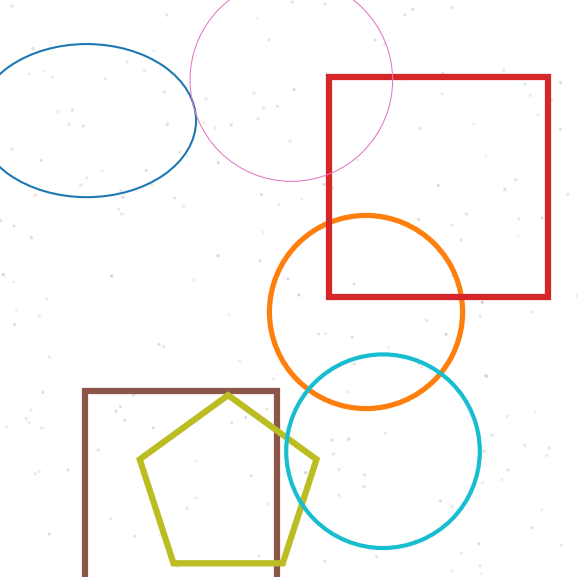[{"shape": "oval", "thickness": 1, "radius": 0.95, "center": [0.15, 0.79]}, {"shape": "circle", "thickness": 2.5, "radius": 0.84, "center": [0.634, 0.459]}, {"shape": "square", "thickness": 3, "radius": 0.95, "center": [0.759, 0.676]}, {"shape": "square", "thickness": 3, "radius": 0.83, "center": [0.313, 0.155]}, {"shape": "circle", "thickness": 0.5, "radius": 0.88, "center": [0.504, 0.861]}, {"shape": "pentagon", "thickness": 3, "radius": 0.8, "center": [0.395, 0.154]}, {"shape": "circle", "thickness": 2, "radius": 0.84, "center": [0.663, 0.218]}]